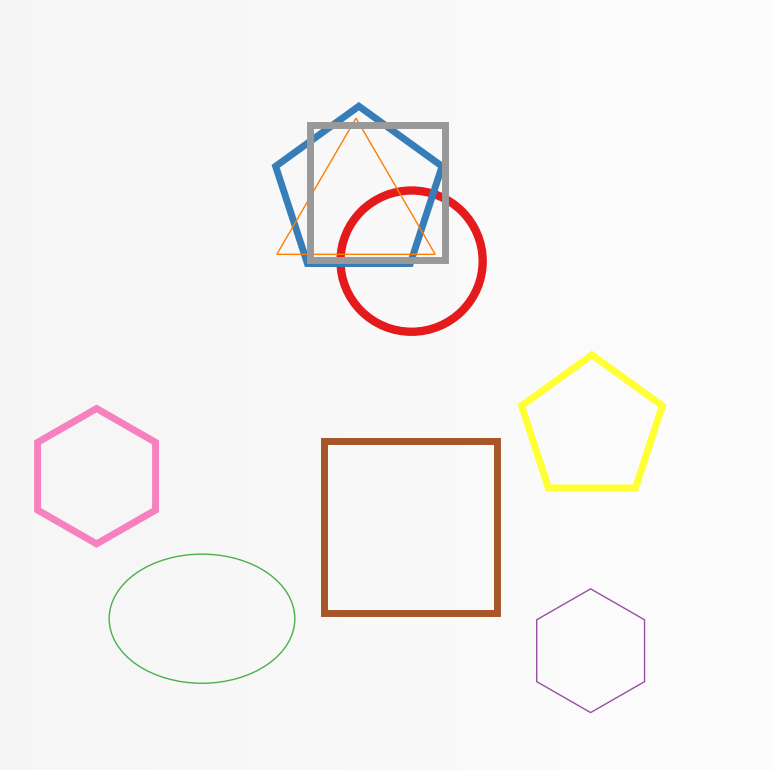[{"shape": "circle", "thickness": 3, "radius": 0.46, "center": [0.531, 0.661]}, {"shape": "pentagon", "thickness": 2.5, "radius": 0.56, "center": [0.463, 0.749]}, {"shape": "oval", "thickness": 0.5, "radius": 0.6, "center": [0.261, 0.197]}, {"shape": "hexagon", "thickness": 0.5, "radius": 0.4, "center": [0.762, 0.155]}, {"shape": "triangle", "thickness": 0.5, "radius": 0.59, "center": [0.459, 0.729]}, {"shape": "pentagon", "thickness": 2.5, "radius": 0.48, "center": [0.764, 0.444]}, {"shape": "square", "thickness": 2.5, "radius": 0.56, "center": [0.53, 0.315]}, {"shape": "hexagon", "thickness": 2.5, "radius": 0.44, "center": [0.125, 0.382]}, {"shape": "square", "thickness": 2.5, "radius": 0.44, "center": [0.487, 0.75]}]